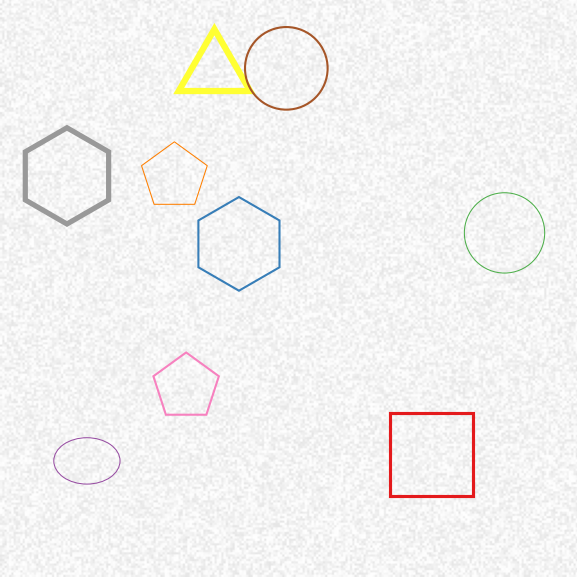[{"shape": "square", "thickness": 1.5, "radius": 0.36, "center": [0.747, 0.212]}, {"shape": "hexagon", "thickness": 1, "radius": 0.41, "center": [0.414, 0.577]}, {"shape": "circle", "thickness": 0.5, "radius": 0.35, "center": [0.874, 0.596]}, {"shape": "oval", "thickness": 0.5, "radius": 0.29, "center": [0.15, 0.201]}, {"shape": "pentagon", "thickness": 0.5, "radius": 0.3, "center": [0.302, 0.694]}, {"shape": "triangle", "thickness": 3, "radius": 0.36, "center": [0.371, 0.877]}, {"shape": "circle", "thickness": 1, "radius": 0.36, "center": [0.496, 0.881]}, {"shape": "pentagon", "thickness": 1, "radius": 0.3, "center": [0.322, 0.329]}, {"shape": "hexagon", "thickness": 2.5, "radius": 0.42, "center": [0.116, 0.695]}]